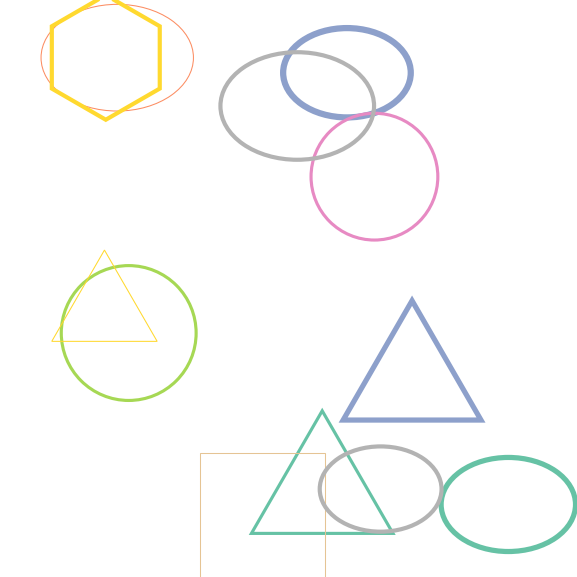[{"shape": "triangle", "thickness": 1.5, "radius": 0.71, "center": [0.558, 0.146]}, {"shape": "oval", "thickness": 2.5, "radius": 0.58, "center": [0.88, 0.126]}, {"shape": "oval", "thickness": 0.5, "radius": 0.66, "center": [0.203, 0.899]}, {"shape": "triangle", "thickness": 2.5, "radius": 0.69, "center": [0.714, 0.341]}, {"shape": "oval", "thickness": 3, "radius": 0.55, "center": [0.601, 0.873]}, {"shape": "circle", "thickness": 1.5, "radius": 0.55, "center": [0.648, 0.693]}, {"shape": "circle", "thickness": 1.5, "radius": 0.58, "center": [0.223, 0.422]}, {"shape": "triangle", "thickness": 0.5, "radius": 0.53, "center": [0.181, 0.461]}, {"shape": "hexagon", "thickness": 2, "radius": 0.54, "center": [0.183, 0.9]}, {"shape": "square", "thickness": 0.5, "radius": 0.54, "center": [0.455, 0.107]}, {"shape": "oval", "thickness": 2, "radius": 0.67, "center": [0.515, 0.816]}, {"shape": "oval", "thickness": 2, "radius": 0.53, "center": [0.659, 0.152]}]